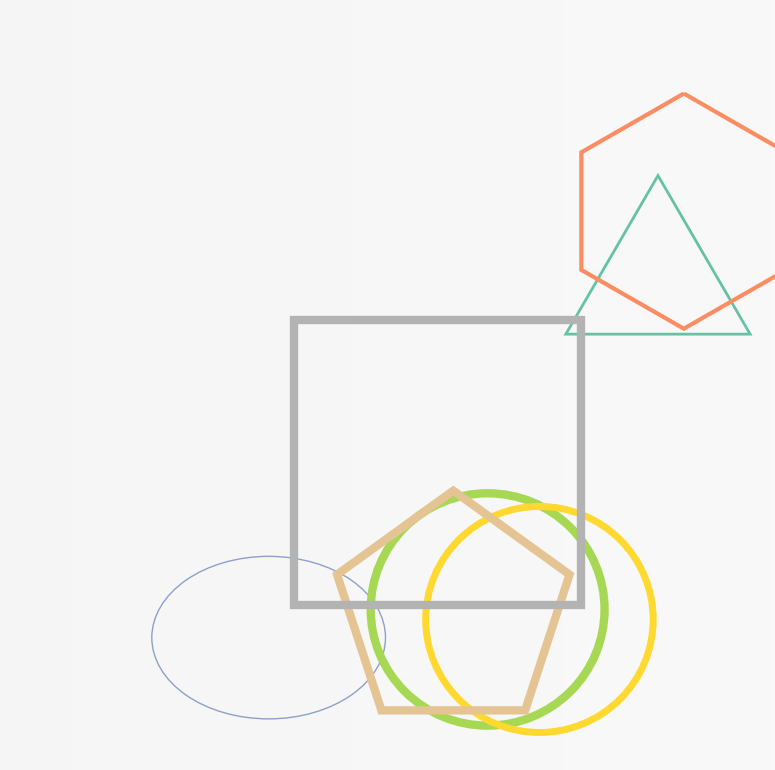[{"shape": "triangle", "thickness": 1, "radius": 0.69, "center": [0.849, 0.635]}, {"shape": "hexagon", "thickness": 1.5, "radius": 0.76, "center": [0.882, 0.726]}, {"shape": "oval", "thickness": 0.5, "radius": 0.75, "center": [0.347, 0.172]}, {"shape": "circle", "thickness": 3, "radius": 0.75, "center": [0.629, 0.209]}, {"shape": "circle", "thickness": 2.5, "radius": 0.73, "center": [0.696, 0.196]}, {"shape": "pentagon", "thickness": 3, "radius": 0.79, "center": [0.585, 0.205]}, {"shape": "square", "thickness": 3, "radius": 0.92, "center": [0.565, 0.399]}]